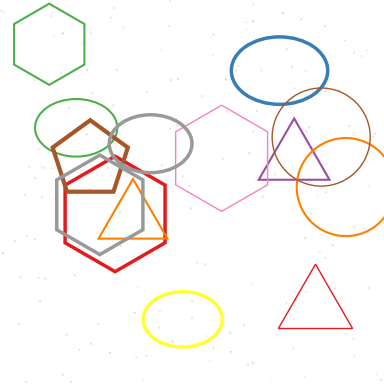[{"shape": "hexagon", "thickness": 2.5, "radius": 0.75, "center": [0.299, 0.444]}, {"shape": "triangle", "thickness": 1, "radius": 0.56, "center": [0.819, 0.202]}, {"shape": "oval", "thickness": 2.5, "radius": 0.63, "center": [0.726, 0.817]}, {"shape": "oval", "thickness": 1.5, "radius": 0.53, "center": [0.198, 0.668]}, {"shape": "hexagon", "thickness": 1.5, "radius": 0.53, "center": [0.128, 0.885]}, {"shape": "triangle", "thickness": 1.5, "radius": 0.53, "center": [0.764, 0.586]}, {"shape": "triangle", "thickness": 1.5, "radius": 0.52, "center": [0.345, 0.432]}, {"shape": "circle", "thickness": 1.5, "radius": 0.64, "center": [0.898, 0.514]}, {"shape": "oval", "thickness": 2.5, "radius": 0.51, "center": [0.475, 0.171]}, {"shape": "pentagon", "thickness": 3, "radius": 0.51, "center": [0.234, 0.585]}, {"shape": "circle", "thickness": 1, "radius": 0.64, "center": [0.834, 0.644]}, {"shape": "hexagon", "thickness": 1, "radius": 0.69, "center": [0.576, 0.589]}, {"shape": "oval", "thickness": 2.5, "radius": 0.54, "center": [0.391, 0.627]}, {"shape": "hexagon", "thickness": 2.5, "radius": 0.65, "center": [0.259, 0.468]}]